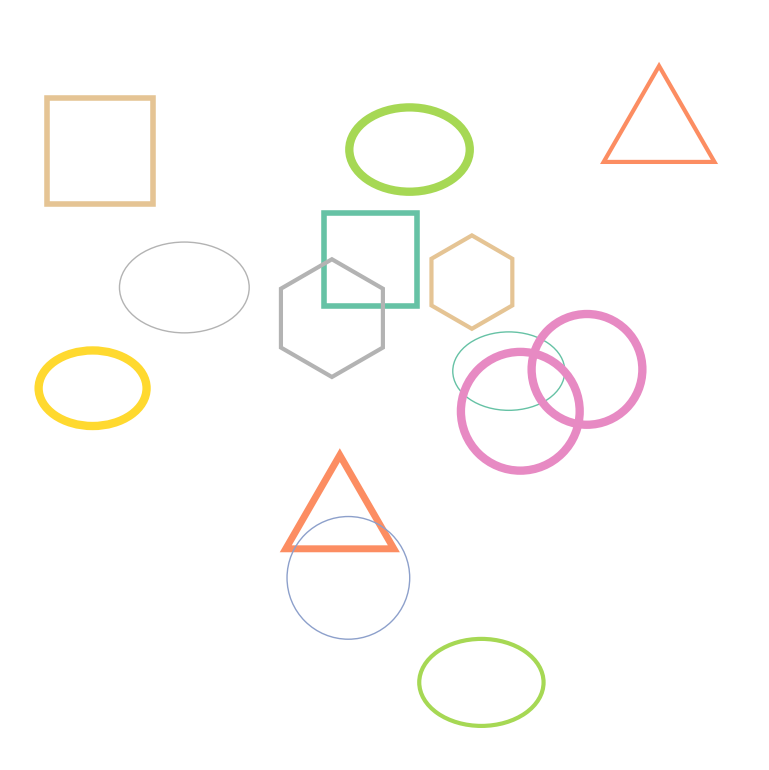[{"shape": "oval", "thickness": 0.5, "radius": 0.36, "center": [0.661, 0.518]}, {"shape": "square", "thickness": 2, "radius": 0.3, "center": [0.481, 0.663]}, {"shape": "triangle", "thickness": 1.5, "radius": 0.42, "center": [0.856, 0.831]}, {"shape": "triangle", "thickness": 2.5, "radius": 0.41, "center": [0.441, 0.328]}, {"shape": "circle", "thickness": 0.5, "radius": 0.4, "center": [0.452, 0.25]}, {"shape": "circle", "thickness": 3, "radius": 0.39, "center": [0.676, 0.466]}, {"shape": "circle", "thickness": 3, "radius": 0.36, "center": [0.762, 0.52]}, {"shape": "oval", "thickness": 3, "radius": 0.39, "center": [0.532, 0.806]}, {"shape": "oval", "thickness": 1.5, "radius": 0.4, "center": [0.625, 0.114]}, {"shape": "oval", "thickness": 3, "radius": 0.35, "center": [0.12, 0.496]}, {"shape": "hexagon", "thickness": 1.5, "radius": 0.3, "center": [0.613, 0.634]}, {"shape": "square", "thickness": 2, "radius": 0.34, "center": [0.129, 0.803]}, {"shape": "hexagon", "thickness": 1.5, "radius": 0.38, "center": [0.431, 0.587]}, {"shape": "oval", "thickness": 0.5, "radius": 0.42, "center": [0.239, 0.627]}]